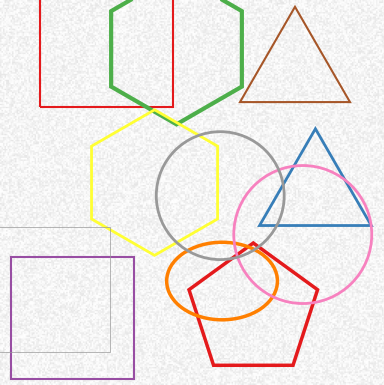[{"shape": "pentagon", "thickness": 2.5, "radius": 0.88, "center": [0.658, 0.193]}, {"shape": "square", "thickness": 1.5, "radius": 0.86, "center": [0.277, 0.894]}, {"shape": "triangle", "thickness": 2, "radius": 0.84, "center": [0.819, 0.498]}, {"shape": "hexagon", "thickness": 3, "radius": 0.98, "center": [0.458, 0.873]}, {"shape": "square", "thickness": 1.5, "radius": 0.79, "center": [0.189, 0.174]}, {"shape": "oval", "thickness": 2.5, "radius": 0.72, "center": [0.577, 0.27]}, {"shape": "hexagon", "thickness": 2, "radius": 0.95, "center": [0.401, 0.526]}, {"shape": "triangle", "thickness": 1.5, "radius": 0.82, "center": [0.766, 0.817]}, {"shape": "circle", "thickness": 2, "radius": 0.9, "center": [0.786, 0.391]}, {"shape": "square", "thickness": 0.5, "radius": 0.81, "center": [0.123, 0.249]}, {"shape": "circle", "thickness": 2, "radius": 0.83, "center": [0.572, 0.492]}]